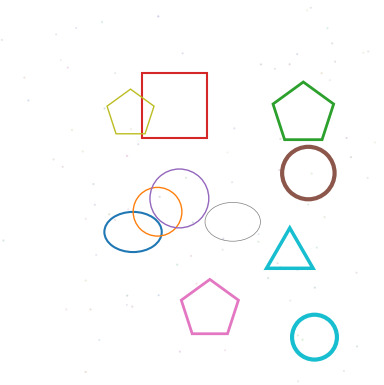[{"shape": "oval", "thickness": 1.5, "radius": 0.37, "center": [0.346, 0.397]}, {"shape": "circle", "thickness": 1, "radius": 0.32, "center": [0.409, 0.45]}, {"shape": "pentagon", "thickness": 2, "radius": 0.41, "center": [0.788, 0.704]}, {"shape": "square", "thickness": 1.5, "radius": 0.42, "center": [0.453, 0.726]}, {"shape": "circle", "thickness": 1, "radius": 0.38, "center": [0.466, 0.485]}, {"shape": "circle", "thickness": 3, "radius": 0.34, "center": [0.801, 0.551]}, {"shape": "pentagon", "thickness": 2, "radius": 0.39, "center": [0.545, 0.196]}, {"shape": "oval", "thickness": 0.5, "radius": 0.36, "center": [0.605, 0.424]}, {"shape": "pentagon", "thickness": 1, "radius": 0.32, "center": [0.339, 0.704]}, {"shape": "circle", "thickness": 3, "radius": 0.29, "center": [0.817, 0.124]}, {"shape": "triangle", "thickness": 2.5, "radius": 0.35, "center": [0.753, 0.338]}]